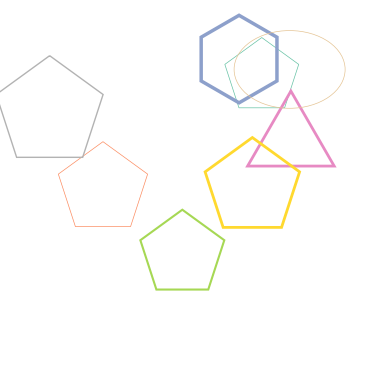[{"shape": "pentagon", "thickness": 0.5, "radius": 0.5, "center": [0.68, 0.802]}, {"shape": "pentagon", "thickness": 0.5, "radius": 0.61, "center": [0.267, 0.51]}, {"shape": "hexagon", "thickness": 2.5, "radius": 0.57, "center": [0.621, 0.847]}, {"shape": "triangle", "thickness": 2, "radius": 0.65, "center": [0.756, 0.634]}, {"shape": "pentagon", "thickness": 1.5, "radius": 0.57, "center": [0.474, 0.341]}, {"shape": "pentagon", "thickness": 2, "radius": 0.65, "center": [0.655, 0.514]}, {"shape": "oval", "thickness": 0.5, "radius": 0.72, "center": [0.752, 0.82]}, {"shape": "pentagon", "thickness": 1, "radius": 0.73, "center": [0.129, 0.709]}]